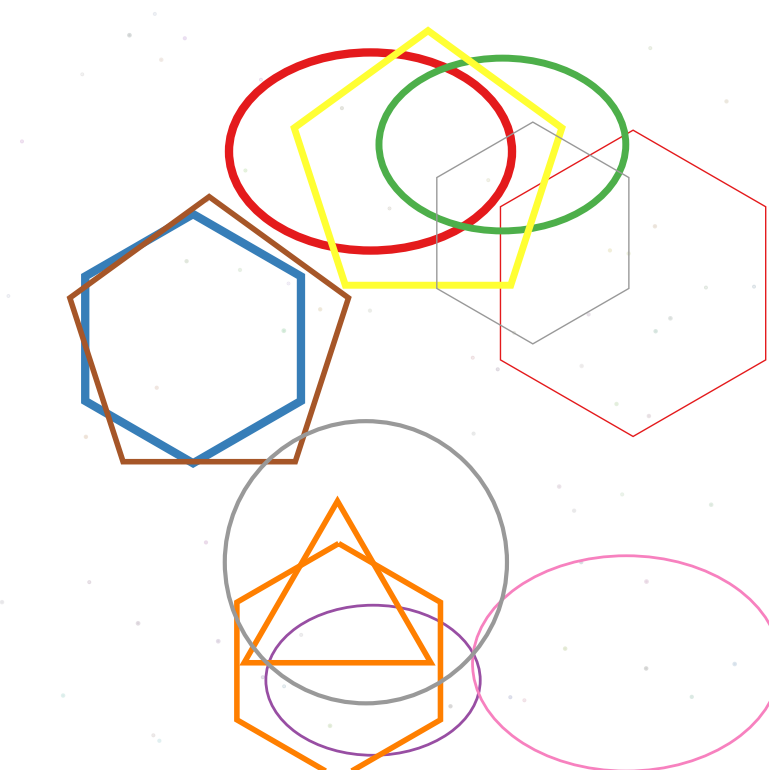[{"shape": "oval", "thickness": 3, "radius": 0.92, "center": [0.481, 0.803]}, {"shape": "hexagon", "thickness": 0.5, "radius": 0.99, "center": [0.822, 0.632]}, {"shape": "hexagon", "thickness": 3, "radius": 0.81, "center": [0.251, 0.56]}, {"shape": "oval", "thickness": 2.5, "radius": 0.8, "center": [0.652, 0.812]}, {"shape": "oval", "thickness": 1, "radius": 0.7, "center": [0.484, 0.117]}, {"shape": "triangle", "thickness": 2, "radius": 0.7, "center": [0.438, 0.209]}, {"shape": "hexagon", "thickness": 2, "radius": 0.76, "center": [0.44, 0.142]}, {"shape": "pentagon", "thickness": 2.5, "radius": 0.91, "center": [0.556, 0.777]}, {"shape": "pentagon", "thickness": 2, "radius": 0.95, "center": [0.272, 0.554]}, {"shape": "oval", "thickness": 1, "radius": 1.0, "center": [0.813, 0.138]}, {"shape": "hexagon", "thickness": 0.5, "radius": 0.72, "center": [0.692, 0.697]}, {"shape": "circle", "thickness": 1.5, "radius": 0.92, "center": [0.475, 0.27]}]